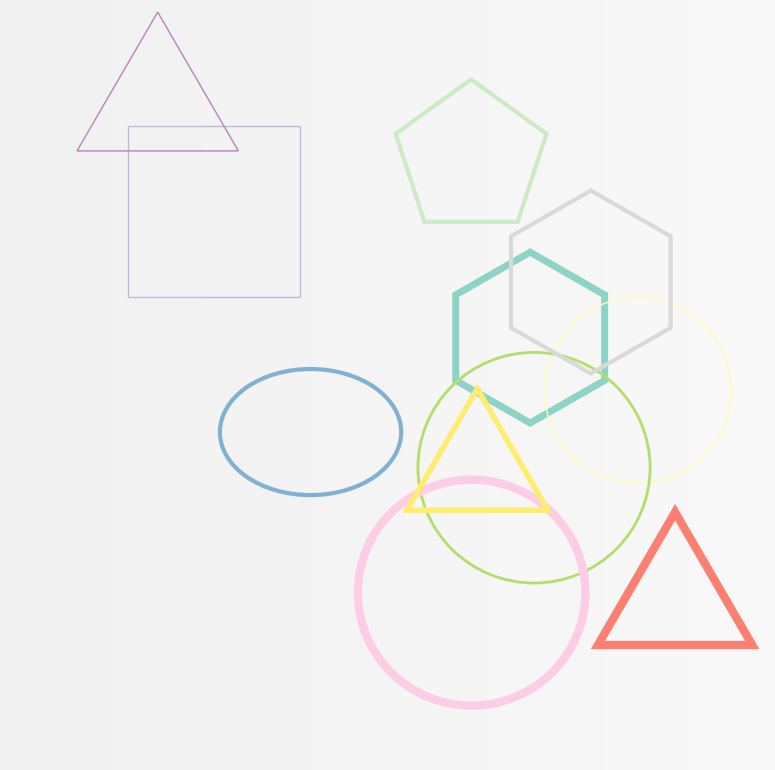[{"shape": "hexagon", "thickness": 2.5, "radius": 0.55, "center": [0.684, 0.562]}, {"shape": "circle", "thickness": 0.5, "radius": 0.6, "center": [0.823, 0.493]}, {"shape": "square", "thickness": 0.5, "radius": 0.56, "center": [0.276, 0.726]}, {"shape": "triangle", "thickness": 3, "radius": 0.57, "center": [0.871, 0.22]}, {"shape": "oval", "thickness": 1.5, "radius": 0.58, "center": [0.401, 0.439]}, {"shape": "circle", "thickness": 1, "radius": 0.75, "center": [0.689, 0.393]}, {"shape": "circle", "thickness": 3, "radius": 0.73, "center": [0.609, 0.23]}, {"shape": "hexagon", "thickness": 1.5, "radius": 0.59, "center": [0.762, 0.634]}, {"shape": "triangle", "thickness": 0.5, "radius": 0.6, "center": [0.203, 0.864]}, {"shape": "pentagon", "thickness": 1.5, "radius": 0.51, "center": [0.608, 0.795]}, {"shape": "triangle", "thickness": 2, "radius": 0.53, "center": [0.616, 0.39]}]